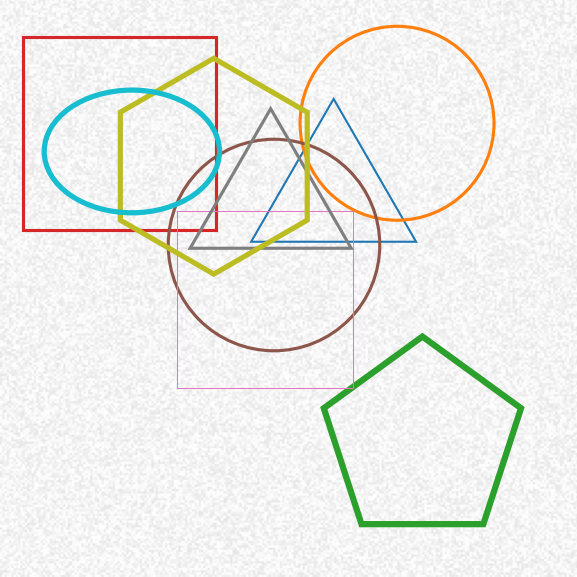[{"shape": "triangle", "thickness": 1, "radius": 0.82, "center": [0.578, 0.663]}, {"shape": "circle", "thickness": 1.5, "radius": 0.84, "center": [0.688, 0.786]}, {"shape": "pentagon", "thickness": 3, "radius": 0.9, "center": [0.731, 0.237]}, {"shape": "square", "thickness": 1.5, "radius": 0.83, "center": [0.207, 0.768]}, {"shape": "circle", "thickness": 1.5, "radius": 0.92, "center": [0.474, 0.575]}, {"shape": "square", "thickness": 0.5, "radius": 0.76, "center": [0.459, 0.48]}, {"shape": "triangle", "thickness": 1.5, "radius": 0.81, "center": [0.469, 0.65]}, {"shape": "hexagon", "thickness": 2.5, "radius": 0.93, "center": [0.37, 0.711]}, {"shape": "oval", "thickness": 2.5, "radius": 0.76, "center": [0.228, 0.737]}]